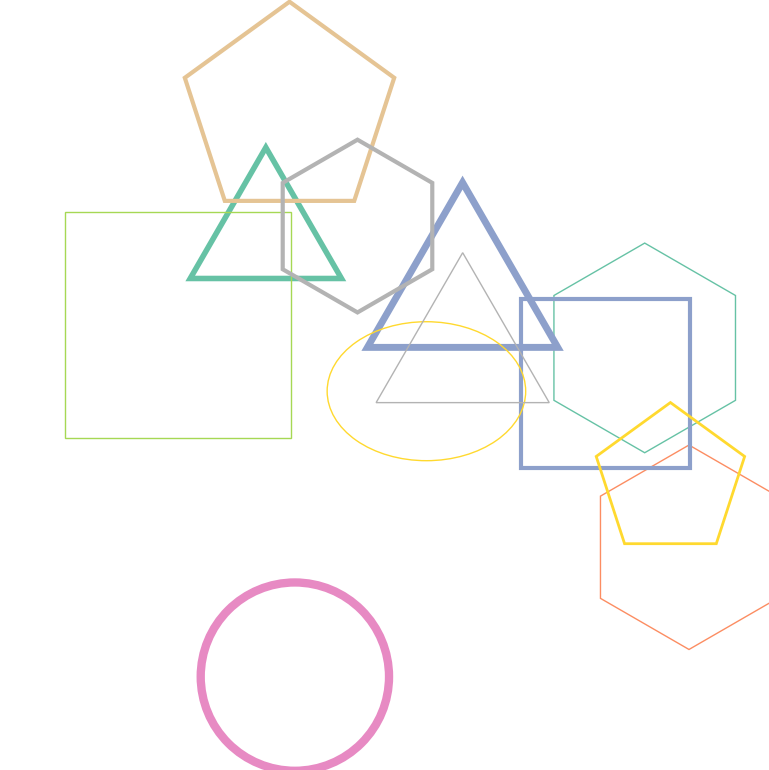[{"shape": "triangle", "thickness": 2, "radius": 0.57, "center": [0.345, 0.695]}, {"shape": "hexagon", "thickness": 0.5, "radius": 0.68, "center": [0.837, 0.548]}, {"shape": "hexagon", "thickness": 0.5, "radius": 0.66, "center": [0.895, 0.289]}, {"shape": "triangle", "thickness": 2.5, "radius": 0.71, "center": [0.601, 0.62]}, {"shape": "square", "thickness": 1.5, "radius": 0.55, "center": [0.786, 0.502]}, {"shape": "circle", "thickness": 3, "radius": 0.61, "center": [0.383, 0.121]}, {"shape": "square", "thickness": 0.5, "radius": 0.73, "center": [0.231, 0.578]}, {"shape": "pentagon", "thickness": 1, "radius": 0.51, "center": [0.871, 0.376]}, {"shape": "oval", "thickness": 0.5, "radius": 0.64, "center": [0.554, 0.492]}, {"shape": "pentagon", "thickness": 1.5, "radius": 0.71, "center": [0.376, 0.855]}, {"shape": "hexagon", "thickness": 1.5, "radius": 0.56, "center": [0.464, 0.706]}, {"shape": "triangle", "thickness": 0.5, "radius": 0.65, "center": [0.601, 0.542]}]